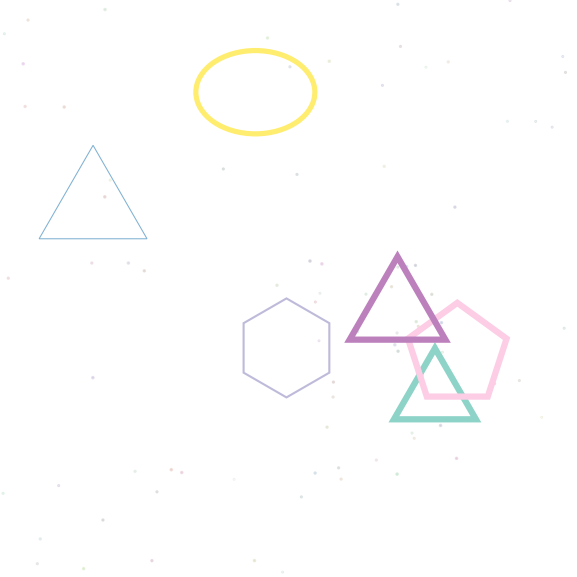[{"shape": "triangle", "thickness": 3, "radius": 0.41, "center": [0.753, 0.314]}, {"shape": "hexagon", "thickness": 1, "radius": 0.43, "center": [0.496, 0.397]}, {"shape": "triangle", "thickness": 0.5, "radius": 0.54, "center": [0.161, 0.64]}, {"shape": "pentagon", "thickness": 3, "radius": 0.45, "center": [0.792, 0.385]}, {"shape": "triangle", "thickness": 3, "radius": 0.48, "center": [0.688, 0.459]}, {"shape": "oval", "thickness": 2.5, "radius": 0.52, "center": [0.442, 0.839]}]